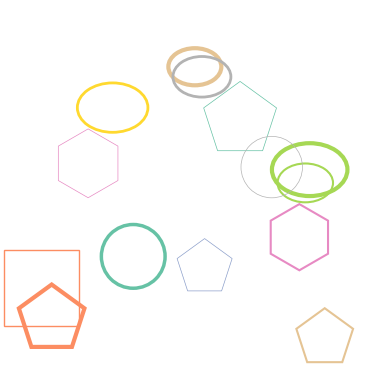[{"shape": "pentagon", "thickness": 0.5, "radius": 0.5, "center": [0.624, 0.689]}, {"shape": "circle", "thickness": 2.5, "radius": 0.41, "center": [0.346, 0.334]}, {"shape": "pentagon", "thickness": 3, "radius": 0.45, "center": [0.134, 0.171]}, {"shape": "square", "thickness": 1, "radius": 0.49, "center": [0.108, 0.253]}, {"shape": "pentagon", "thickness": 0.5, "radius": 0.38, "center": [0.531, 0.305]}, {"shape": "hexagon", "thickness": 0.5, "radius": 0.45, "center": [0.229, 0.576]}, {"shape": "hexagon", "thickness": 1.5, "radius": 0.43, "center": [0.778, 0.384]}, {"shape": "oval", "thickness": 1.5, "radius": 0.36, "center": [0.793, 0.525]}, {"shape": "oval", "thickness": 3, "radius": 0.49, "center": [0.804, 0.559]}, {"shape": "oval", "thickness": 2, "radius": 0.46, "center": [0.293, 0.72]}, {"shape": "oval", "thickness": 3, "radius": 0.34, "center": [0.506, 0.827]}, {"shape": "pentagon", "thickness": 1.5, "radius": 0.39, "center": [0.843, 0.122]}, {"shape": "circle", "thickness": 0.5, "radius": 0.4, "center": [0.706, 0.566]}, {"shape": "oval", "thickness": 2, "radius": 0.38, "center": [0.524, 0.801]}]